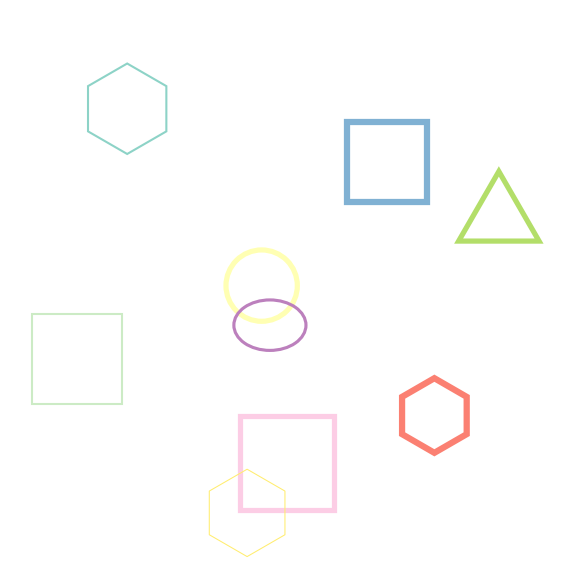[{"shape": "hexagon", "thickness": 1, "radius": 0.39, "center": [0.22, 0.811]}, {"shape": "circle", "thickness": 2.5, "radius": 0.31, "center": [0.453, 0.505]}, {"shape": "hexagon", "thickness": 3, "radius": 0.32, "center": [0.752, 0.28]}, {"shape": "square", "thickness": 3, "radius": 0.35, "center": [0.67, 0.719]}, {"shape": "triangle", "thickness": 2.5, "radius": 0.4, "center": [0.864, 0.622]}, {"shape": "square", "thickness": 2.5, "radius": 0.41, "center": [0.497, 0.197]}, {"shape": "oval", "thickness": 1.5, "radius": 0.31, "center": [0.467, 0.436]}, {"shape": "square", "thickness": 1, "radius": 0.39, "center": [0.134, 0.377]}, {"shape": "hexagon", "thickness": 0.5, "radius": 0.38, "center": [0.428, 0.111]}]